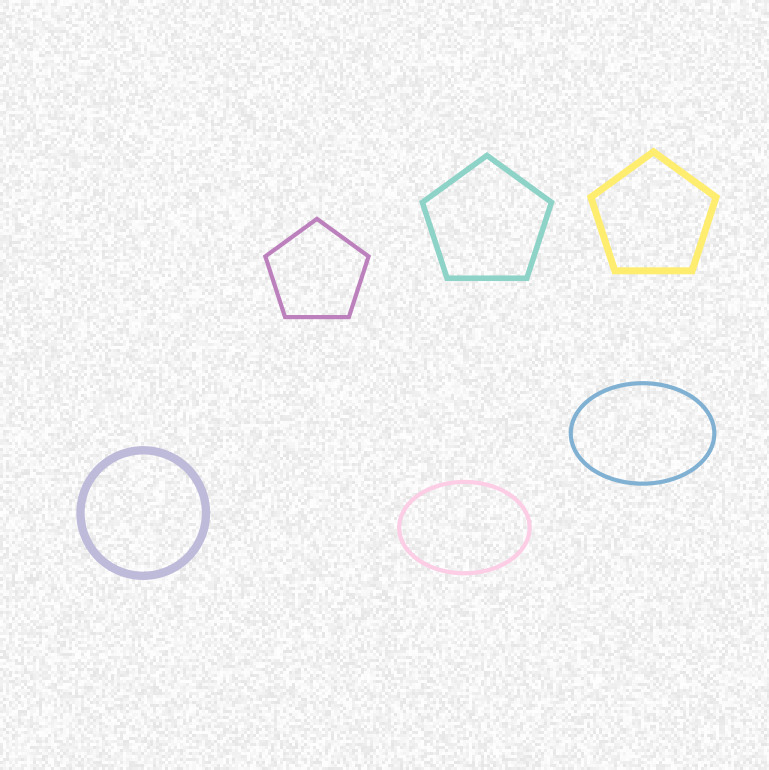[{"shape": "pentagon", "thickness": 2, "radius": 0.44, "center": [0.632, 0.71]}, {"shape": "circle", "thickness": 3, "radius": 0.41, "center": [0.186, 0.334]}, {"shape": "oval", "thickness": 1.5, "radius": 0.47, "center": [0.834, 0.437]}, {"shape": "oval", "thickness": 1.5, "radius": 0.42, "center": [0.603, 0.315]}, {"shape": "pentagon", "thickness": 1.5, "radius": 0.35, "center": [0.412, 0.645]}, {"shape": "pentagon", "thickness": 2.5, "radius": 0.43, "center": [0.849, 0.717]}]